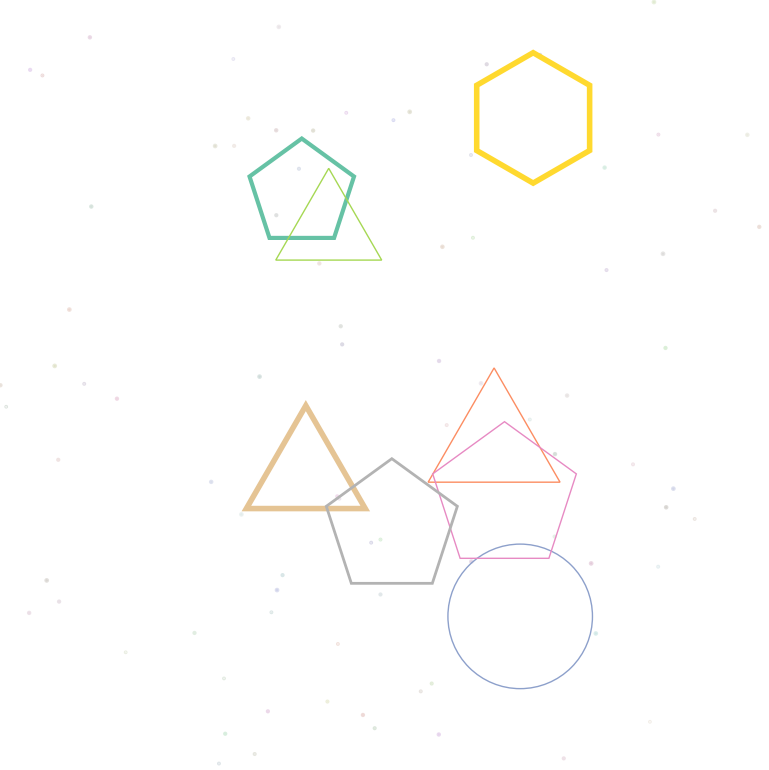[{"shape": "pentagon", "thickness": 1.5, "radius": 0.36, "center": [0.392, 0.749]}, {"shape": "triangle", "thickness": 0.5, "radius": 0.49, "center": [0.642, 0.423]}, {"shape": "circle", "thickness": 0.5, "radius": 0.47, "center": [0.676, 0.2]}, {"shape": "pentagon", "thickness": 0.5, "radius": 0.49, "center": [0.655, 0.354]}, {"shape": "triangle", "thickness": 0.5, "radius": 0.4, "center": [0.427, 0.702]}, {"shape": "hexagon", "thickness": 2, "radius": 0.42, "center": [0.692, 0.847]}, {"shape": "triangle", "thickness": 2, "radius": 0.45, "center": [0.397, 0.384]}, {"shape": "pentagon", "thickness": 1, "radius": 0.45, "center": [0.509, 0.315]}]